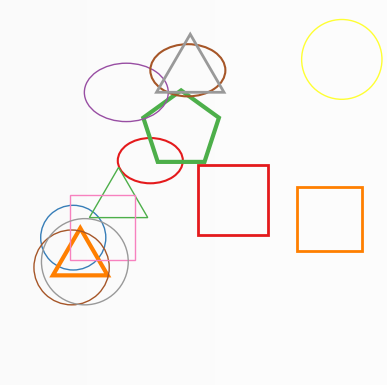[{"shape": "oval", "thickness": 1.5, "radius": 0.42, "center": [0.388, 0.583]}, {"shape": "square", "thickness": 2, "radius": 0.45, "center": [0.601, 0.479]}, {"shape": "circle", "thickness": 1, "radius": 0.42, "center": [0.189, 0.383]}, {"shape": "triangle", "thickness": 1, "radius": 0.43, "center": [0.306, 0.478]}, {"shape": "pentagon", "thickness": 3, "radius": 0.51, "center": [0.467, 0.663]}, {"shape": "oval", "thickness": 1, "radius": 0.54, "center": [0.326, 0.76]}, {"shape": "square", "thickness": 2, "radius": 0.42, "center": [0.85, 0.432]}, {"shape": "triangle", "thickness": 3, "radius": 0.41, "center": [0.207, 0.326]}, {"shape": "circle", "thickness": 1, "radius": 0.52, "center": [0.882, 0.846]}, {"shape": "oval", "thickness": 1.5, "radius": 0.48, "center": [0.485, 0.817]}, {"shape": "circle", "thickness": 1, "radius": 0.49, "center": [0.185, 0.305]}, {"shape": "square", "thickness": 1, "radius": 0.42, "center": [0.265, 0.409]}, {"shape": "triangle", "thickness": 2, "radius": 0.5, "center": [0.491, 0.811]}, {"shape": "circle", "thickness": 1, "radius": 0.56, "center": [0.219, 0.32]}]